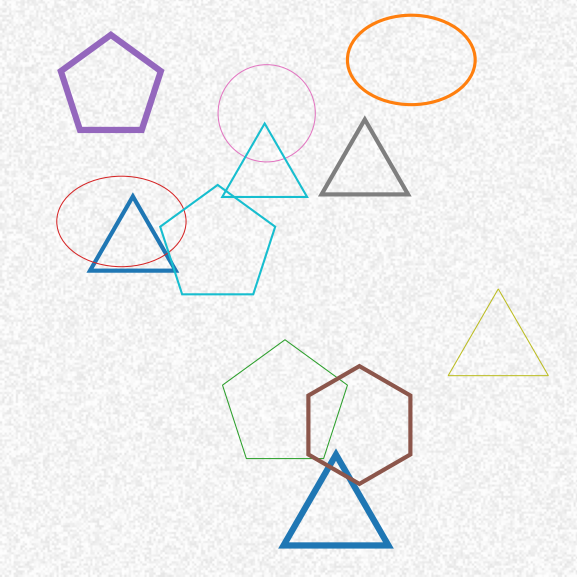[{"shape": "triangle", "thickness": 3, "radius": 0.52, "center": [0.582, 0.107]}, {"shape": "triangle", "thickness": 2, "radius": 0.43, "center": [0.23, 0.573]}, {"shape": "oval", "thickness": 1.5, "radius": 0.55, "center": [0.712, 0.895]}, {"shape": "pentagon", "thickness": 0.5, "radius": 0.57, "center": [0.493, 0.297]}, {"shape": "oval", "thickness": 0.5, "radius": 0.56, "center": [0.21, 0.616]}, {"shape": "pentagon", "thickness": 3, "radius": 0.46, "center": [0.192, 0.848]}, {"shape": "hexagon", "thickness": 2, "radius": 0.51, "center": [0.622, 0.263]}, {"shape": "circle", "thickness": 0.5, "radius": 0.42, "center": [0.462, 0.803]}, {"shape": "triangle", "thickness": 2, "radius": 0.43, "center": [0.632, 0.706]}, {"shape": "triangle", "thickness": 0.5, "radius": 0.5, "center": [0.863, 0.399]}, {"shape": "triangle", "thickness": 1, "radius": 0.42, "center": [0.458, 0.7]}, {"shape": "pentagon", "thickness": 1, "radius": 0.52, "center": [0.377, 0.574]}]